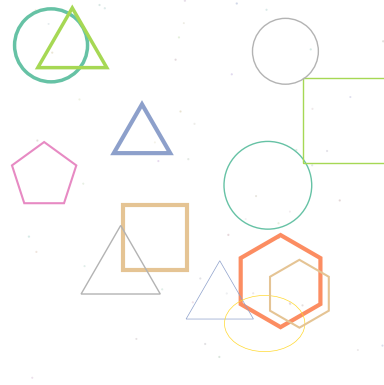[{"shape": "circle", "thickness": 1, "radius": 0.57, "center": [0.696, 0.519]}, {"shape": "circle", "thickness": 2.5, "radius": 0.47, "center": [0.133, 0.882]}, {"shape": "hexagon", "thickness": 3, "radius": 0.6, "center": [0.729, 0.27]}, {"shape": "triangle", "thickness": 0.5, "radius": 0.5, "center": [0.571, 0.222]}, {"shape": "triangle", "thickness": 3, "radius": 0.42, "center": [0.369, 0.645]}, {"shape": "pentagon", "thickness": 1.5, "radius": 0.44, "center": [0.115, 0.543]}, {"shape": "triangle", "thickness": 2.5, "radius": 0.52, "center": [0.188, 0.876]}, {"shape": "square", "thickness": 1, "radius": 0.55, "center": [0.897, 0.688]}, {"shape": "oval", "thickness": 0.5, "radius": 0.52, "center": [0.687, 0.16]}, {"shape": "hexagon", "thickness": 1.5, "radius": 0.44, "center": [0.778, 0.237]}, {"shape": "square", "thickness": 3, "radius": 0.42, "center": [0.402, 0.383]}, {"shape": "circle", "thickness": 1, "radius": 0.43, "center": [0.741, 0.867]}, {"shape": "triangle", "thickness": 1, "radius": 0.59, "center": [0.313, 0.296]}]